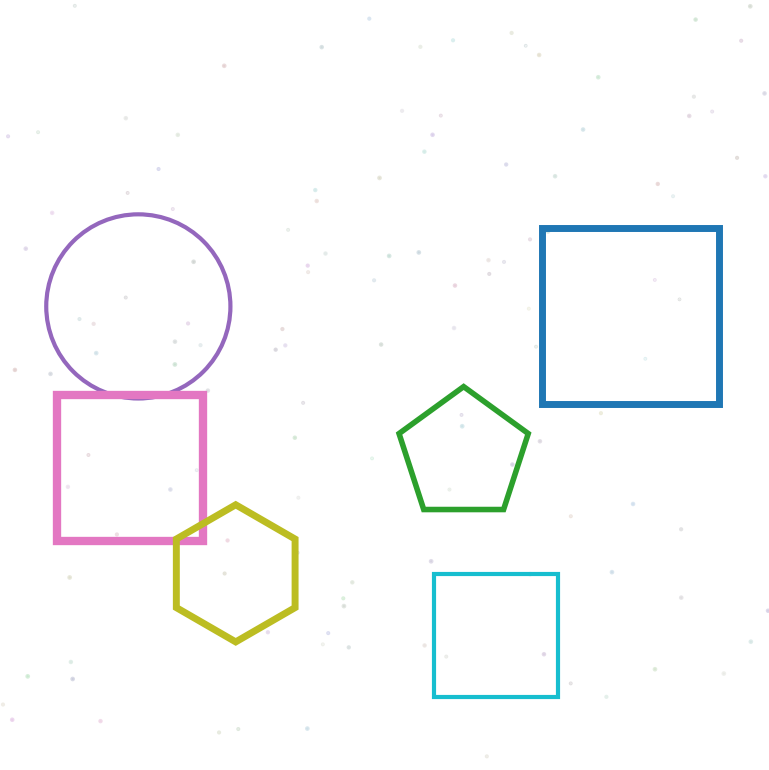[{"shape": "square", "thickness": 2.5, "radius": 0.57, "center": [0.819, 0.589]}, {"shape": "pentagon", "thickness": 2, "radius": 0.44, "center": [0.602, 0.41]}, {"shape": "circle", "thickness": 1.5, "radius": 0.6, "center": [0.18, 0.602]}, {"shape": "square", "thickness": 3, "radius": 0.47, "center": [0.169, 0.392]}, {"shape": "hexagon", "thickness": 2.5, "radius": 0.45, "center": [0.306, 0.255]}, {"shape": "square", "thickness": 1.5, "radius": 0.4, "center": [0.644, 0.175]}]